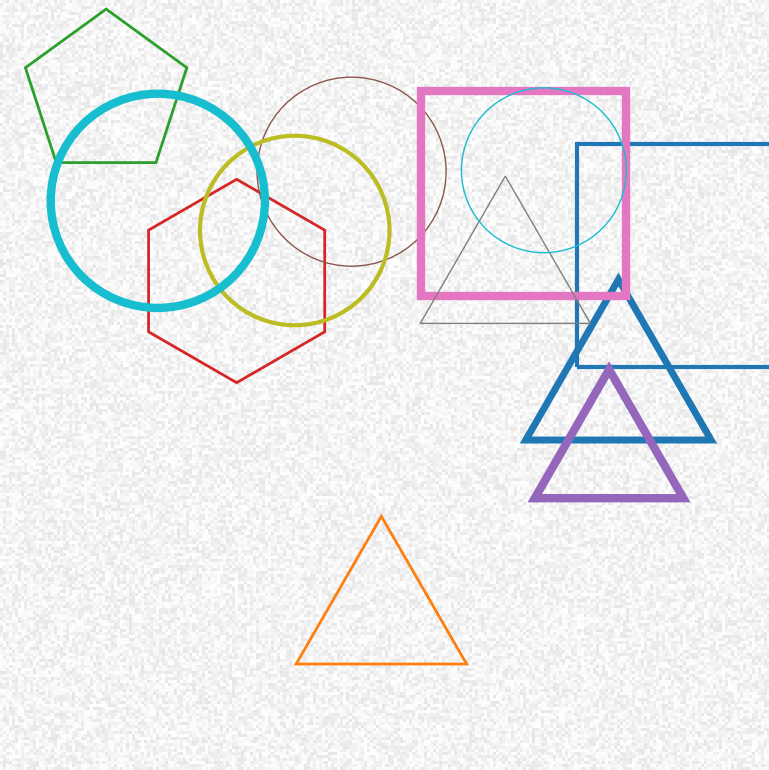[{"shape": "square", "thickness": 1.5, "radius": 0.73, "center": [0.895, 0.668]}, {"shape": "triangle", "thickness": 2.5, "radius": 0.69, "center": [0.803, 0.498]}, {"shape": "triangle", "thickness": 1, "radius": 0.64, "center": [0.495, 0.202]}, {"shape": "pentagon", "thickness": 1, "radius": 0.55, "center": [0.138, 0.878]}, {"shape": "hexagon", "thickness": 1, "radius": 0.66, "center": [0.307, 0.635]}, {"shape": "triangle", "thickness": 3, "radius": 0.56, "center": [0.791, 0.409]}, {"shape": "circle", "thickness": 0.5, "radius": 0.61, "center": [0.457, 0.777]}, {"shape": "square", "thickness": 3, "radius": 0.66, "center": [0.68, 0.749]}, {"shape": "triangle", "thickness": 0.5, "radius": 0.64, "center": [0.656, 0.644]}, {"shape": "circle", "thickness": 1.5, "radius": 0.62, "center": [0.383, 0.701]}, {"shape": "circle", "thickness": 0.5, "radius": 0.54, "center": [0.706, 0.779]}, {"shape": "circle", "thickness": 3, "radius": 0.7, "center": [0.205, 0.739]}]